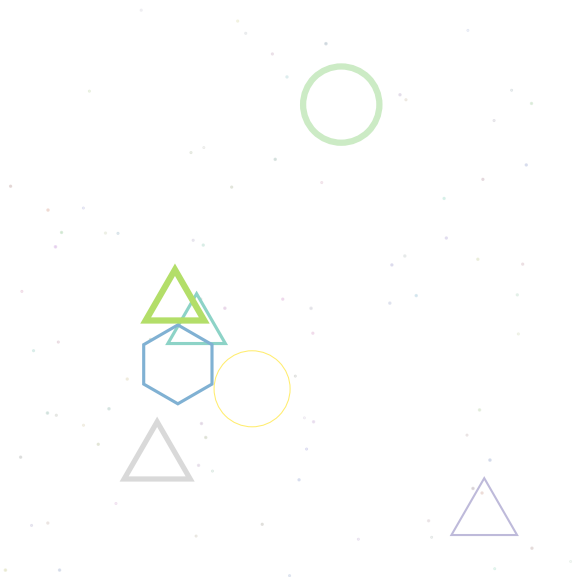[{"shape": "triangle", "thickness": 1.5, "radius": 0.29, "center": [0.34, 0.433]}, {"shape": "triangle", "thickness": 1, "radius": 0.33, "center": [0.839, 0.105]}, {"shape": "hexagon", "thickness": 1.5, "radius": 0.34, "center": [0.308, 0.368]}, {"shape": "triangle", "thickness": 3, "radius": 0.29, "center": [0.303, 0.473]}, {"shape": "triangle", "thickness": 2.5, "radius": 0.33, "center": [0.272, 0.203]}, {"shape": "circle", "thickness": 3, "radius": 0.33, "center": [0.591, 0.818]}, {"shape": "circle", "thickness": 0.5, "radius": 0.33, "center": [0.437, 0.326]}]